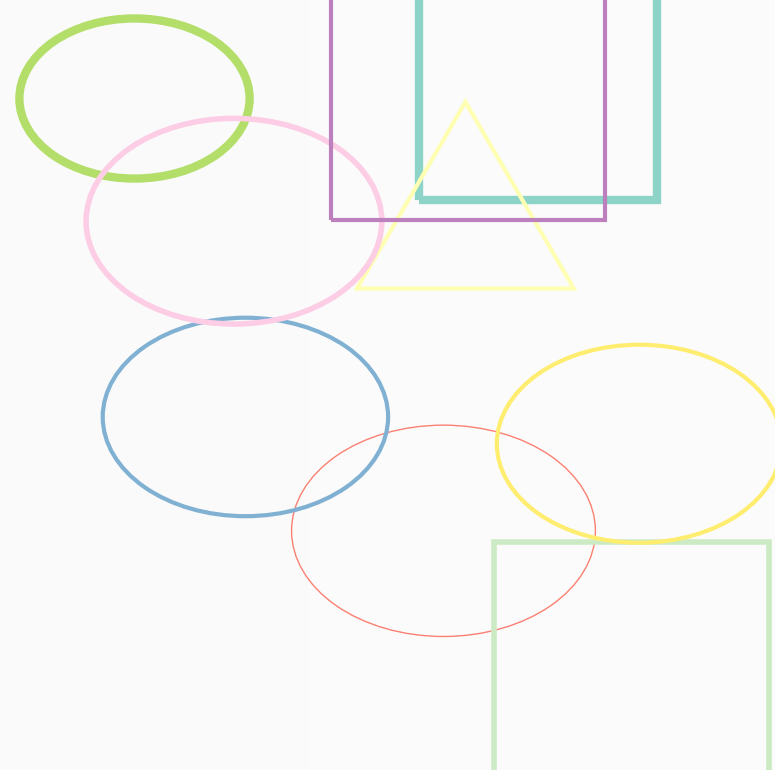[{"shape": "square", "thickness": 3, "radius": 0.77, "center": [0.694, 0.893]}, {"shape": "triangle", "thickness": 1.5, "radius": 0.81, "center": [0.601, 0.706]}, {"shape": "oval", "thickness": 0.5, "radius": 0.98, "center": [0.572, 0.311]}, {"shape": "oval", "thickness": 1.5, "radius": 0.92, "center": [0.317, 0.458]}, {"shape": "oval", "thickness": 3, "radius": 0.74, "center": [0.174, 0.872]}, {"shape": "oval", "thickness": 2, "radius": 0.95, "center": [0.302, 0.713]}, {"shape": "square", "thickness": 1.5, "radius": 0.89, "center": [0.604, 0.892]}, {"shape": "square", "thickness": 2, "radius": 0.89, "center": [0.815, 0.119]}, {"shape": "oval", "thickness": 1.5, "radius": 0.92, "center": [0.825, 0.424]}]